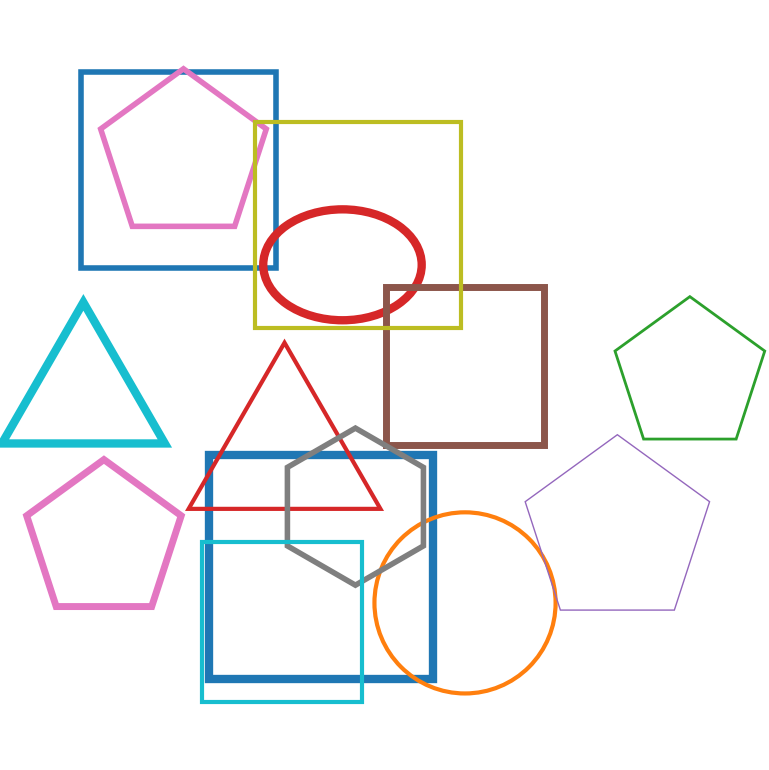[{"shape": "square", "thickness": 3, "radius": 0.73, "center": [0.417, 0.263]}, {"shape": "square", "thickness": 2, "radius": 0.63, "center": [0.231, 0.779]}, {"shape": "circle", "thickness": 1.5, "radius": 0.59, "center": [0.604, 0.217]}, {"shape": "pentagon", "thickness": 1, "radius": 0.51, "center": [0.896, 0.513]}, {"shape": "oval", "thickness": 3, "radius": 0.51, "center": [0.445, 0.656]}, {"shape": "triangle", "thickness": 1.5, "radius": 0.72, "center": [0.37, 0.411]}, {"shape": "pentagon", "thickness": 0.5, "radius": 0.63, "center": [0.802, 0.31]}, {"shape": "square", "thickness": 2.5, "radius": 0.51, "center": [0.604, 0.525]}, {"shape": "pentagon", "thickness": 2, "radius": 0.57, "center": [0.238, 0.798]}, {"shape": "pentagon", "thickness": 2.5, "radius": 0.53, "center": [0.135, 0.298]}, {"shape": "hexagon", "thickness": 2, "radius": 0.51, "center": [0.462, 0.342]}, {"shape": "square", "thickness": 1.5, "radius": 0.67, "center": [0.465, 0.708]}, {"shape": "triangle", "thickness": 3, "radius": 0.61, "center": [0.108, 0.485]}, {"shape": "square", "thickness": 1.5, "radius": 0.52, "center": [0.366, 0.192]}]